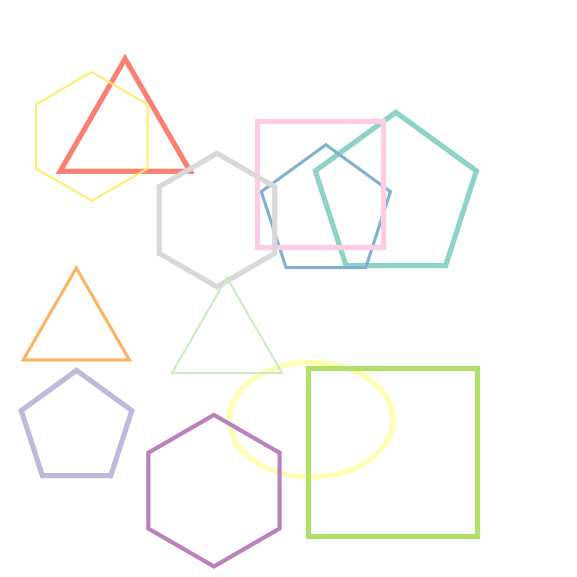[{"shape": "pentagon", "thickness": 2.5, "radius": 0.73, "center": [0.685, 0.658]}, {"shape": "oval", "thickness": 2.5, "radius": 0.71, "center": [0.539, 0.272]}, {"shape": "pentagon", "thickness": 2.5, "radius": 0.5, "center": [0.133, 0.257]}, {"shape": "triangle", "thickness": 2.5, "radius": 0.65, "center": [0.217, 0.767]}, {"shape": "pentagon", "thickness": 1.5, "radius": 0.59, "center": [0.564, 0.631]}, {"shape": "triangle", "thickness": 1.5, "radius": 0.53, "center": [0.132, 0.429]}, {"shape": "square", "thickness": 2.5, "radius": 0.73, "center": [0.679, 0.217]}, {"shape": "square", "thickness": 2.5, "radius": 0.54, "center": [0.554, 0.681]}, {"shape": "hexagon", "thickness": 2.5, "radius": 0.58, "center": [0.376, 0.618]}, {"shape": "hexagon", "thickness": 2, "radius": 0.66, "center": [0.37, 0.149]}, {"shape": "triangle", "thickness": 1, "radius": 0.55, "center": [0.393, 0.408]}, {"shape": "hexagon", "thickness": 1, "radius": 0.56, "center": [0.159, 0.763]}]